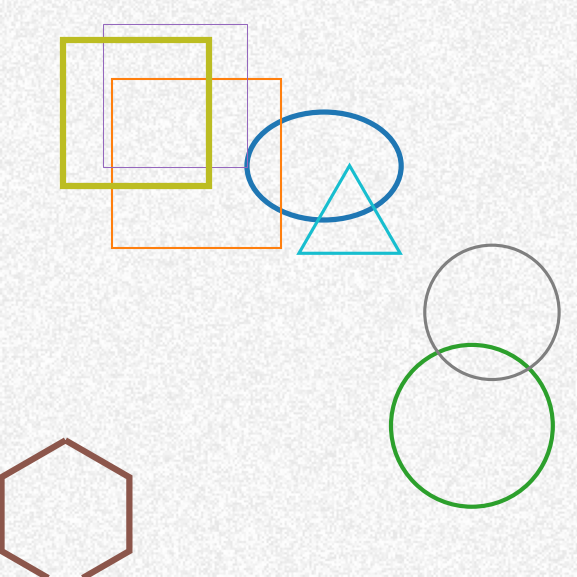[{"shape": "oval", "thickness": 2.5, "radius": 0.67, "center": [0.561, 0.712]}, {"shape": "square", "thickness": 1, "radius": 0.73, "center": [0.34, 0.716]}, {"shape": "circle", "thickness": 2, "radius": 0.7, "center": [0.817, 0.262]}, {"shape": "square", "thickness": 0.5, "radius": 0.62, "center": [0.303, 0.834]}, {"shape": "hexagon", "thickness": 3, "radius": 0.64, "center": [0.113, 0.109]}, {"shape": "circle", "thickness": 1.5, "radius": 0.58, "center": [0.852, 0.458]}, {"shape": "square", "thickness": 3, "radius": 0.63, "center": [0.235, 0.803]}, {"shape": "triangle", "thickness": 1.5, "radius": 0.51, "center": [0.605, 0.611]}]